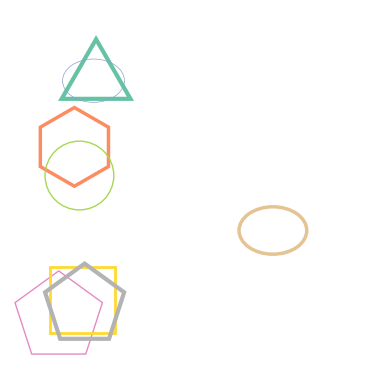[{"shape": "triangle", "thickness": 3, "radius": 0.52, "center": [0.25, 0.795]}, {"shape": "hexagon", "thickness": 2.5, "radius": 0.51, "center": [0.193, 0.618]}, {"shape": "oval", "thickness": 0.5, "radius": 0.4, "center": [0.243, 0.79]}, {"shape": "pentagon", "thickness": 1, "radius": 0.6, "center": [0.153, 0.177]}, {"shape": "circle", "thickness": 1, "radius": 0.45, "center": [0.206, 0.544]}, {"shape": "square", "thickness": 2, "radius": 0.43, "center": [0.214, 0.22]}, {"shape": "oval", "thickness": 2.5, "radius": 0.44, "center": [0.709, 0.401]}, {"shape": "pentagon", "thickness": 3, "radius": 0.54, "center": [0.22, 0.207]}]